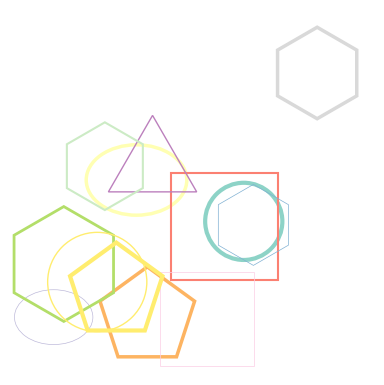[{"shape": "circle", "thickness": 3, "radius": 0.5, "center": [0.633, 0.425]}, {"shape": "oval", "thickness": 2.5, "radius": 0.65, "center": [0.355, 0.533]}, {"shape": "oval", "thickness": 0.5, "radius": 0.51, "center": [0.139, 0.176]}, {"shape": "square", "thickness": 1.5, "radius": 0.69, "center": [0.583, 0.412]}, {"shape": "hexagon", "thickness": 0.5, "radius": 0.53, "center": [0.658, 0.416]}, {"shape": "pentagon", "thickness": 2.5, "radius": 0.65, "center": [0.383, 0.178]}, {"shape": "hexagon", "thickness": 2, "radius": 0.75, "center": [0.166, 0.314]}, {"shape": "square", "thickness": 0.5, "radius": 0.61, "center": [0.538, 0.171]}, {"shape": "hexagon", "thickness": 2.5, "radius": 0.59, "center": [0.824, 0.81]}, {"shape": "triangle", "thickness": 1, "radius": 0.66, "center": [0.396, 0.568]}, {"shape": "hexagon", "thickness": 1.5, "radius": 0.57, "center": [0.272, 0.568]}, {"shape": "circle", "thickness": 1, "radius": 0.64, "center": [0.253, 0.268]}, {"shape": "pentagon", "thickness": 3, "radius": 0.63, "center": [0.302, 0.244]}]